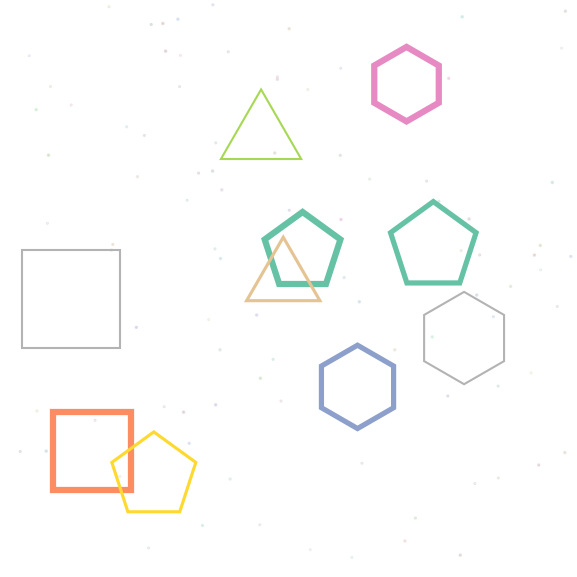[{"shape": "pentagon", "thickness": 3, "radius": 0.34, "center": [0.524, 0.563]}, {"shape": "pentagon", "thickness": 2.5, "radius": 0.39, "center": [0.75, 0.572]}, {"shape": "square", "thickness": 3, "radius": 0.34, "center": [0.159, 0.218]}, {"shape": "hexagon", "thickness": 2.5, "radius": 0.36, "center": [0.619, 0.329]}, {"shape": "hexagon", "thickness": 3, "radius": 0.32, "center": [0.704, 0.853]}, {"shape": "triangle", "thickness": 1, "radius": 0.4, "center": [0.452, 0.764]}, {"shape": "pentagon", "thickness": 1.5, "radius": 0.38, "center": [0.266, 0.175]}, {"shape": "triangle", "thickness": 1.5, "radius": 0.37, "center": [0.49, 0.515]}, {"shape": "square", "thickness": 1, "radius": 0.42, "center": [0.123, 0.481]}, {"shape": "hexagon", "thickness": 1, "radius": 0.4, "center": [0.804, 0.414]}]